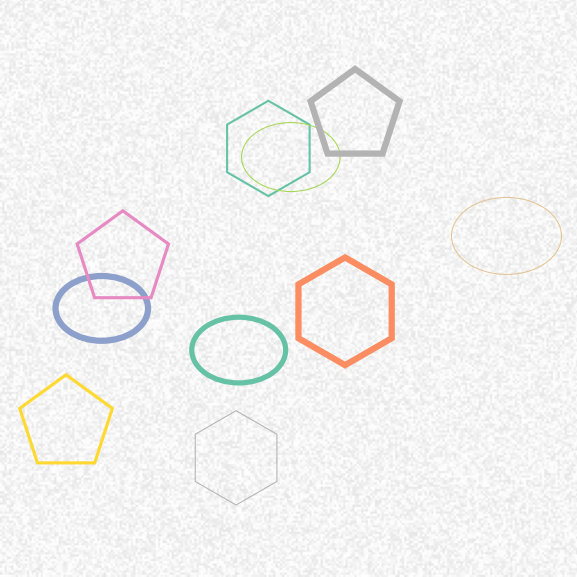[{"shape": "hexagon", "thickness": 1, "radius": 0.41, "center": [0.465, 0.742]}, {"shape": "oval", "thickness": 2.5, "radius": 0.41, "center": [0.413, 0.393]}, {"shape": "hexagon", "thickness": 3, "radius": 0.47, "center": [0.598, 0.46]}, {"shape": "oval", "thickness": 3, "radius": 0.4, "center": [0.176, 0.465]}, {"shape": "pentagon", "thickness": 1.5, "radius": 0.42, "center": [0.213, 0.551]}, {"shape": "oval", "thickness": 0.5, "radius": 0.43, "center": [0.504, 0.727]}, {"shape": "pentagon", "thickness": 1.5, "radius": 0.42, "center": [0.114, 0.266]}, {"shape": "oval", "thickness": 0.5, "radius": 0.48, "center": [0.877, 0.591]}, {"shape": "hexagon", "thickness": 0.5, "radius": 0.41, "center": [0.409, 0.206]}, {"shape": "pentagon", "thickness": 3, "radius": 0.4, "center": [0.615, 0.799]}]